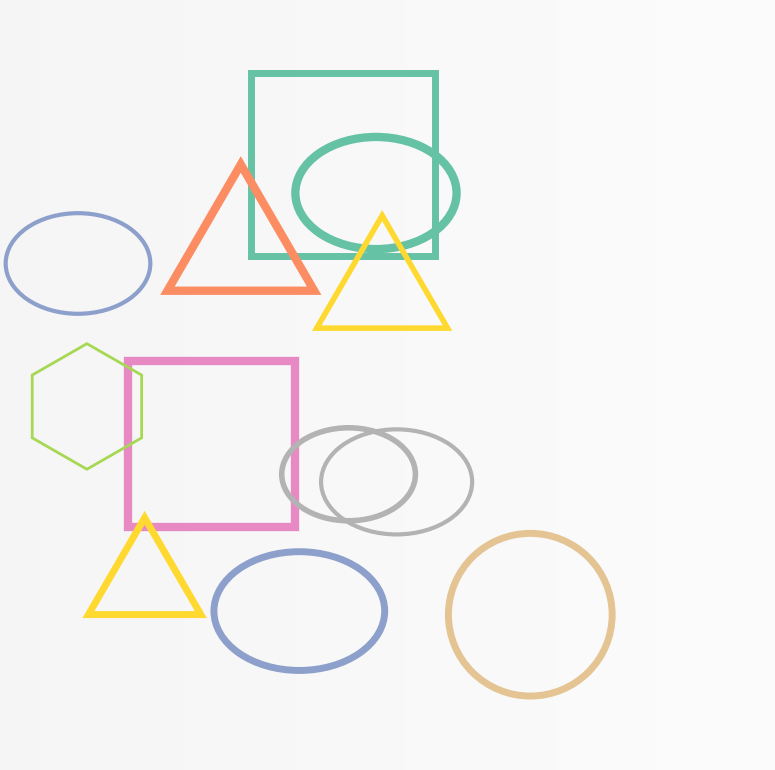[{"shape": "oval", "thickness": 3, "radius": 0.52, "center": [0.485, 0.749]}, {"shape": "square", "thickness": 2.5, "radius": 0.59, "center": [0.442, 0.786]}, {"shape": "triangle", "thickness": 3, "radius": 0.55, "center": [0.311, 0.677]}, {"shape": "oval", "thickness": 1.5, "radius": 0.47, "center": [0.101, 0.658]}, {"shape": "oval", "thickness": 2.5, "radius": 0.55, "center": [0.386, 0.206]}, {"shape": "square", "thickness": 3, "radius": 0.54, "center": [0.273, 0.423]}, {"shape": "hexagon", "thickness": 1, "radius": 0.41, "center": [0.112, 0.472]}, {"shape": "triangle", "thickness": 2.5, "radius": 0.42, "center": [0.187, 0.244]}, {"shape": "triangle", "thickness": 2, "radius": 0.49, "center": [0.493, 0.623]}, {"shape": "circle", "thickness": 2.5, "radius": 0.53, "center": [0.684, 0.202]}, {"shape": "oval", "thickness": 2, "radius": 0.43, "center": [0.45, 0.384]}, {"shape": "oval", "thickness": 1.5, "radius": 0.49, "center": [0.512, 0.374]}]